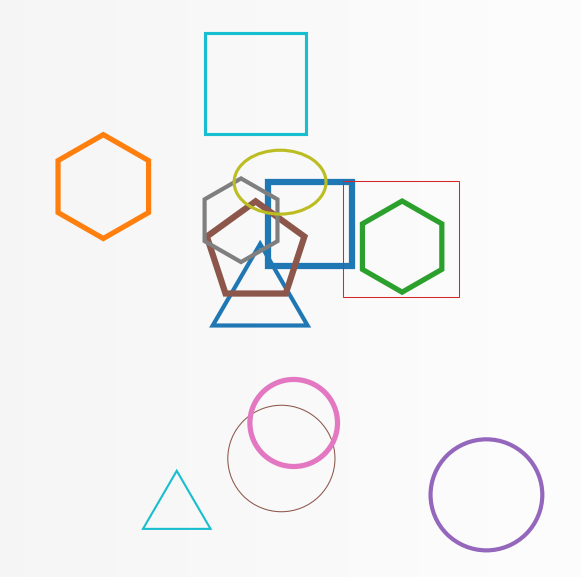[{"shape": "square", "thickness": 3, "radius": 0.36, "center": [0.534, 0.611]}, {"shape": "triangle", "thickness": 2, "radius": 0.47, "center": [0.448, 0.483]}, {"shape": "hexagon", "thickness": 2.5, "radius": 0.45, "center": [0.178, 0.676]}, {"shape": "hexagon", "thickness": 2.5, "radius": 0.39, "center": [0.692, 0.572]}, {"shape": "square", "thickness": 0.5, "radius": 0.5, "center": [0.69, 0.585]}, {"shape": "circle", "thickness": 2, "radius": 0.48, "center": [0.837, 0.142]}, {"shape": "circle", "thickness": 0.5, "radius": 0.46, "center": [0.484, 0.205]}, {"shape": "pentagon", "thickness": 3, "radius": 0.44, "center": [0.44, 0.562]}, {"shape": "circle", "thickness": 2.5, "radius": 0.38, "center": [0.505, 0.267]}, {"shape": "hexagon", "thickness": 2, "radius": 0.36, "center": [0.415, 0.618]}, {"shape": "oval", "thickness": 1.5, "radius": 0.4, "center": [0.482, 0.684]}, {"shape": "square", "thickness": 1.5, "radius": 0.44, "center": [0.44, 0.854]}, {"shape": "triangle", "thickness": 1, "radius": 0.34, "center": [0.304, 0.117]}]